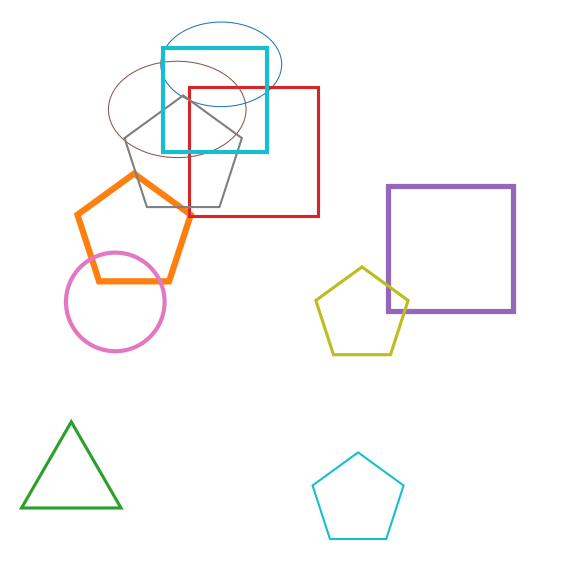[{"shape": "oval", "thickness": 0.5, "radius": 0.52, "center": [0.383, 0.888]}, {"shape": "pentagon", "thickness": 3, "radius": 0.52, "center": [0.232, 0.595]}, {"shape": "triangle", "thickness": 1.5, "radius": 0.5, "center": [0.123, 0.169]}, {"shape": "square", "thickness": 1.5, "radius": 0.56, "center": [0.438, 0.736]}, {"shape": "square", "thickness": 2.5, "radius": 0.54, "center": [0.78, 0.569]}, {"shape": "oval", "thickness": 0.5, "radius": 0.6, "center": [0.307, 0.81]}, {"shape": "circle", "thickness": 2, "radius": 0.43, "center": [0.2, 0.476]}, {"shape": "pentagon", "thickness": 1, "radius": 0.53, "center": [0.317, 0.727]}, {"shape": "pentagon", "thickness": 1.5, "radius": 0.42, "center": [0.627, 0.453]}, {"shape": "square", "thickness": 2, "radius": 0.45, "center": [0.372, 0.826]}, {"shape": "pentagon", "thickness": 1, "radius": 0.41, "center": [0.62, 0.133]}]